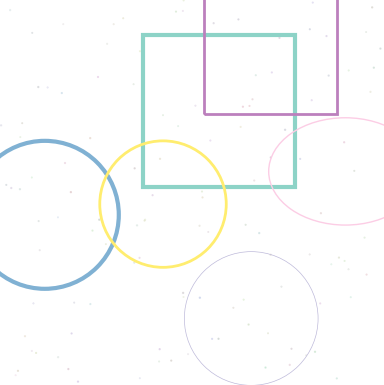[{"shape": "square", "thickness": 3, "radius": 0.99, "center": [0.568, 0.711]}, {"shape": "circle", "thickness": 0.5, "radius": 0.87, "center": [0.653, 0.173]}, {"shape": "circle", "thickness": 3, "radius": 0.96, "center": [0.116, 0.442]}, {"shape": "oval", "thickness": 1, "radius": 1.0, "center": [0.897, 0.555]}, {"shape": "square", "thickness": 2, "radius": 0.86, "center": [0.702, 0.876]}, {"shape": "circle", "thickness": 2, "radius": 0.82, "center": [0.423, 0.47]}]